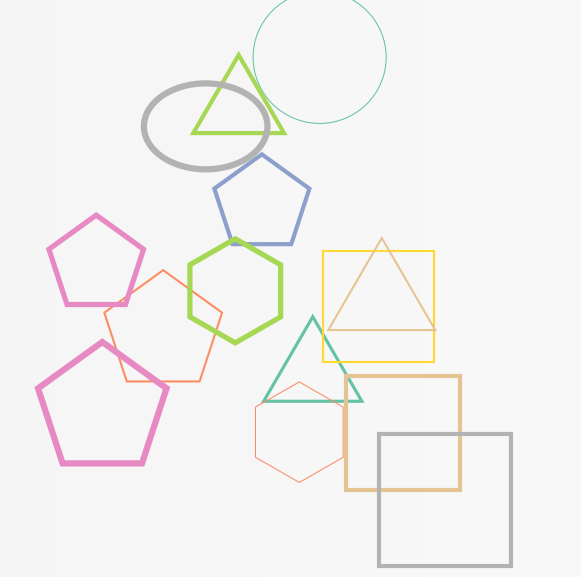[{"shape": "triangle", "thickness": 1.5, "radius": 0.49, "center": [0.538, 0.353]}, {"shape": "circle", "thickness": 0.5, "radius": 0.57, "center": [0.55, 0.9]}, {"shape": "hexagon", "thickness": 0.5, "radius": 0.44, "center": [0.515, 0.251]}, {"shape": "pentagon", "thickness": 1, "radius": 0.53, "center": [0.281, 0.425]}, {"shape": "pentagon", "thickness": 2, "radius": 0.43, "center": [0.451, 0.646]}, {"shape": "pentagon", "thickness": 3, "radius": 0.58, "center": [0.176, 0.291]}, {"shape": "pentagon", "thickness": 2.5, "radius": 0.43, "center": [0.166, 0.541]}, {"shape": "triangle", "thickness": 2, "radius": 0.45, "center": [0.411, 0.814]}, {"shape": "hexagon", "thickness": 2.5, "radius": 0.45, "center": [0.405, 0.496]}, {"shape": "square", "thickness": 1, "radius": 0.48, "center": [0.652, 0.469]}, {"shape": "square", "thickness": 2, "radius": 0.49, "center": [0.693, 0.249]}, {"shape": "triangle", "thickness": 1, "radius": 0.53, "center": [0.657, 0.481]}, {"shape": "square", "thickness": 2, "radius": 0.57, "center": [0.765, 0.133]}, {"shape": "oval", "thickness": 3, "radius": 0.53, "center": [0.354, 0.78]}]